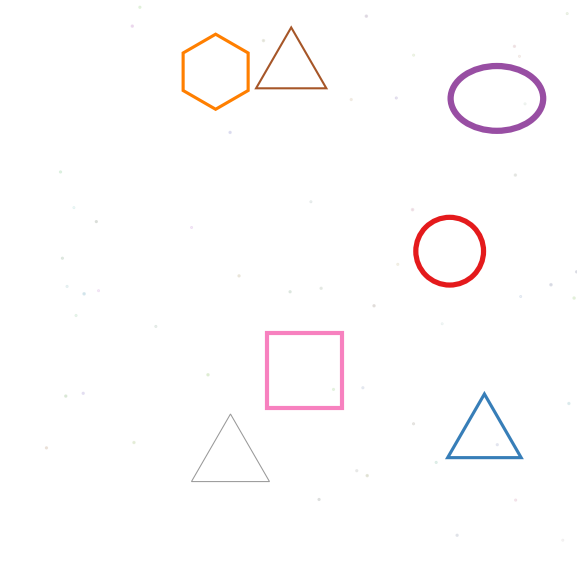[{"shape": "circle", "thickness": 2.5, "radius": 0.29, "center": [0.779, 0.564]}, {"shape": "triangle", "thickness": 1.5, "radius": 0.37, "center": [0.839, 0.243]}, {"shape": "oval", "thickness": 3, "radius": 0.4, "center": [0.86, 0.829]}, {"shape": "hexagon", "thickness": 1.5, "radius": 0.32, "center": [0.373, 0.875]}, {"shape": "triangle", "thickness": 1, "radius": 0.35, "center": [0.504, 0.881]}, {"shape": "square", "thickness": 2, "radius": 0.33, "center": [0.527, 0.358]}, {"shape": "triangle", "thickness": 0.5, "radius": 0.39, "center": [0.399, 0.204]}]